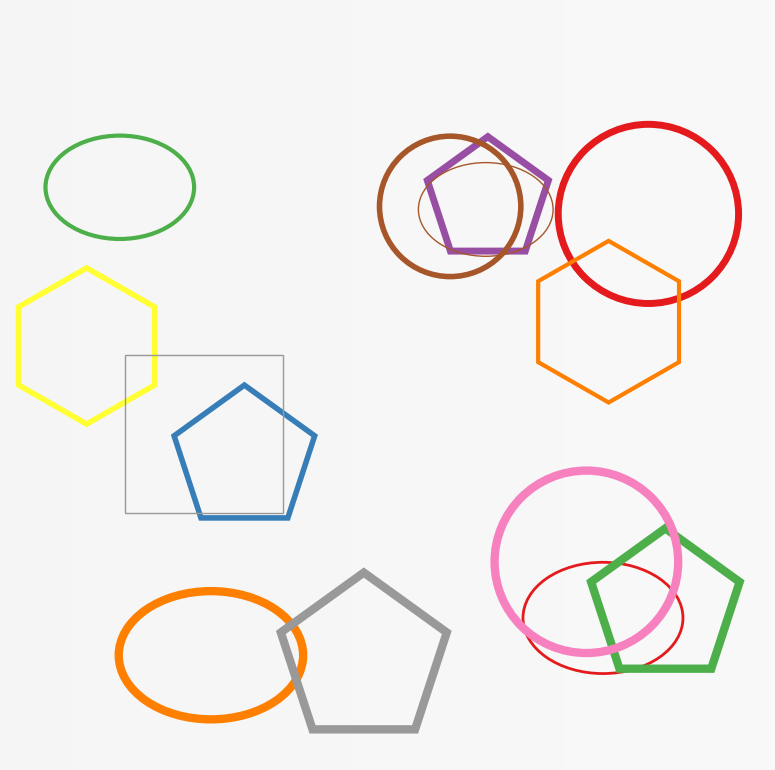[{"shape": "oval", "thickness": 1, "radius": 0.52, "center": [0.778, 0.197]}, {"shape": "circle", "thickness": 2.5, "radius": 0.58, "center": [0.837, 0.722]}, {"shape": "pentagon", "thickness": 2, "radius": 0.48, "center": [0.315, 0.405]}, {"shape": "oval", "thickness": 1.5, "radius": 0.48, "center": [0.155, 0.757]}, {"shape": "pentagon", "thickness": 3, "radius": 0.5, "center": [0.859, 0.213]}, {"shape": "pentagon", "thickness": 2.5, "radius": 0.41, "center": [0.629, 0.74]}, {"shape": "oval", "thickness": 3, "radius": 0.59, "center": [0.272, 0.149]}, {"shape": "hexagon", "thickness": 1.5, "radius": 0.52, "center": [0.785, 0.582]}, {"shape": "hexagon", "thickness": 2, "radius": 0.51, "center": [0.112, 0.551]}, {"shape": "circle", "thickness": 2, "radius": 0.46, "center": [0.581, 0.732]}, {"shape": "oval", "thickness": 0.5, "radius": 0.43, "center": [0.627, 0.728]}, {"shape": "circle", "thickness": 3, "radius": 0.59, "center": [0.757, 0.27]}, {"shape": "square", "thickness": 0.5, "radius": 0.51, "center": [0.264, 0.436]}, {"shape": "pentagon", "thickness": 3, "radius": 0.56, "center": [0.469, 0.144]}]